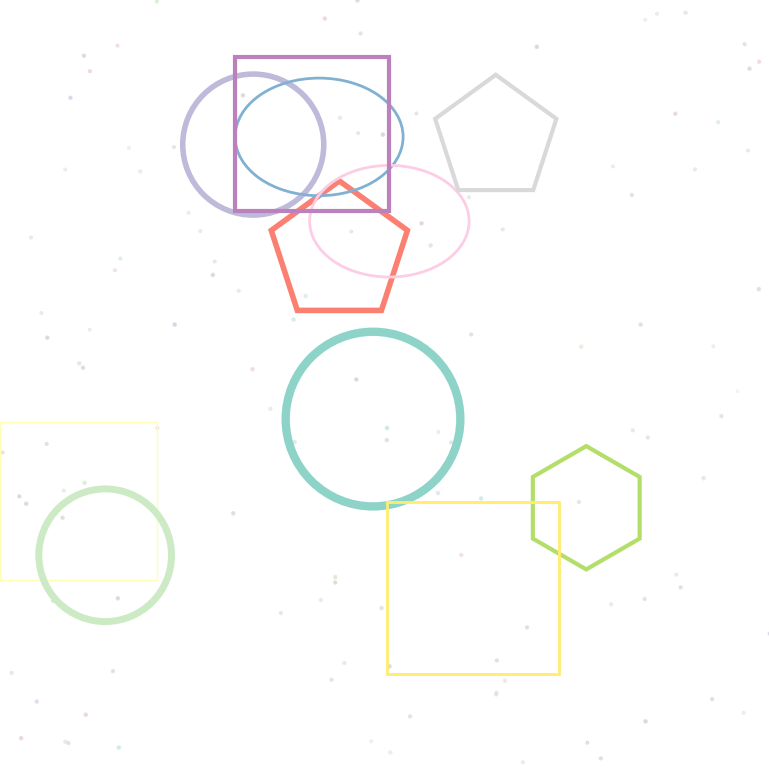[{"shape": "circle", "thickness": 3, "radius": 0.57, "center": [0.484, 0.456]}, {"shape": "square", "thickness": 0.5, "radius": 0.51, "center": [0.101, 0.349]}, {"shape": "circle", "thickness": 2, "radius": 0.46, "center": [0.329, 0.812]}, {"shape": "pentagon", "thickness": 2, "radius": 0.46, "center": [0.441, 0.672]}, {"shape": "oval", "thickness": 1, "radius": 0.55, "center": [0.414, 0.822]}, {"shape": "hexagon", "thickness": 1.5, "radius": 0.4, "center": [0.761, 0.341]}, {"shape": "oval", "thickness": 1, "radius": 0.52, "center": [0.506, 0.713]}, {"shape": "pentagon", "thickness": 1.5, "radius": 0.41, "center": [0.644, 0.82]}, {"shape": "square", "thickness": 1.5, "radius": 0.5, "center": [0.406, 0.826]}, {"shape": "circle", "thickness": 2.5, "radius": 0.43, "center": [0.137, 0.279]}, {"shape": "square", "thickness": 1, "radius": 0.56, "center": [0.615, 0.237]}]